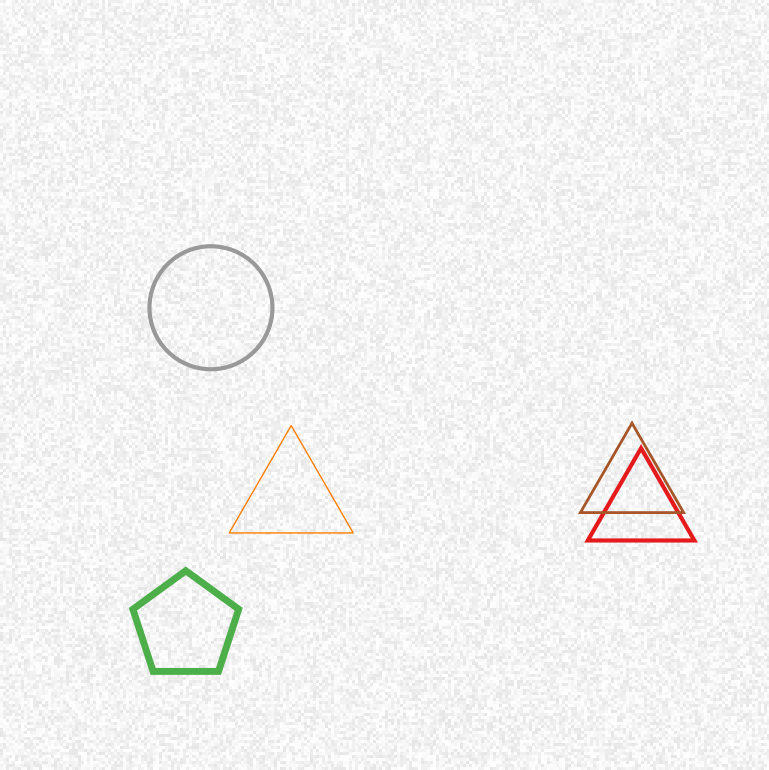[{"shape": "triangle", "thickness": 1.5, "radius": 0.4, "center": [0.833, 0.338]}, {"shape": "pentagon", "thickness": 2.5, "radius": 0.36, "center": [0.241, 0.187]}, {"shape": "triangle", "thickness": 0.5, "radius": 0.46, "center": [0.378, 0.354]}, {"shape": "triangle", "thickness": 1, "radius": 0.39, "center": [0.821, 0.373]}, {"shape": "circle", "thickness": 1.5, "radius": 0.4, "center": [0.274, 0.6]}]